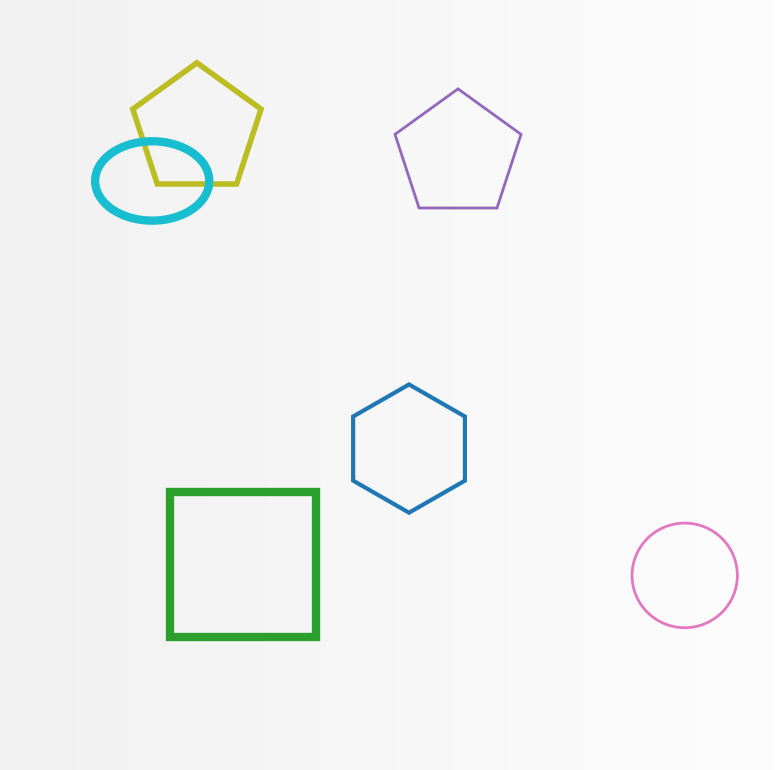[{"shape": "hexagon", "thickness": 1.5, "radius": 0.42, "center": [0.528, 0.417]}, {"shape": "square", "thickness": 3, "radius": 0.47, "center": [0.313, 0.267]}, {"shape": "pentagon", "thickness": 1, "radius": 0.43, "center": [0.591, 0.799]}, {"shape": "circle", "thickness": 1, "radius": 0.34, "center": [0.883, 0.253]}, {"shape": "pentagon", "thickness": 2, "radius": 0.44, "center": [0.254, 0.831]}, {"shape": "oval", "thickness": 3, "radius": 0.37, "center": [0.196, 0.765]}]